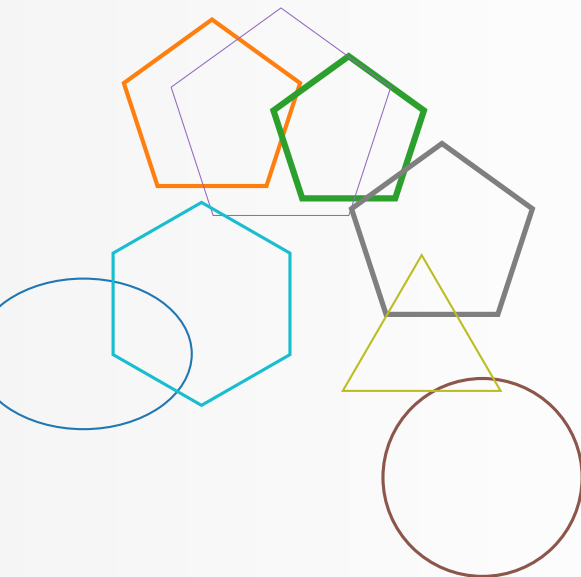[{"shape": "oval", "thickness": 1, "radius": 0.93, "center": [0.144, 0.386]}, {"shape": "pentagon", "thickness": 2, "radius": 0.8, "center": [0.365, 0.806]}, {"shape": "pentagon", "thickness": 3, "radius": 0.68, "center": [0.6, 0.766]}, {"shape": "pentagon", "thickness": 0.5, "radius": 0.99, "center": [0.483, 0.787]}, {"shape": "circle", "thickness": 1.5, "radius": 0.86, "center": [0.83, 0.172]}, {"shape": "pentagon", "thickness": 2.5, "radius": 0.82, "center": [0.76, 0.587]}, {"shape": "triangle", "thickness": 1, "radius": 0.78, "center": [0.725, 0.401]}, {"shape": "hexagon", "thickness": 1.5, "radius": 0.88, "center": [0.347, 0.473]}]